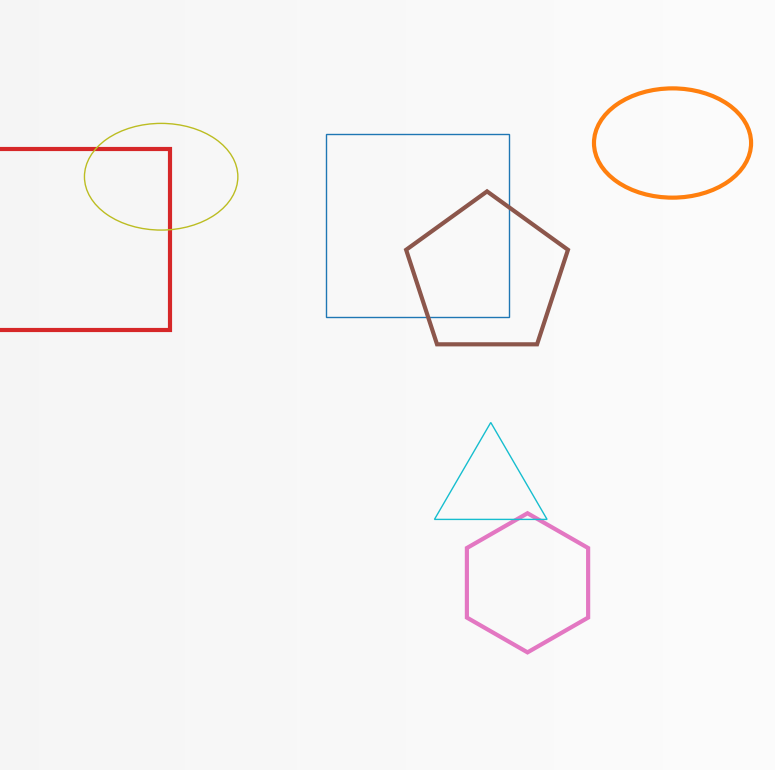[{"shape": "square", "thickness": 0.5, "radius": 0.59, "center": [0.539, 0.707]}, {"shape": "oval", "thickness": 1.5, "radius": 0.51, "center": [0.868, 0.814]}, {"shape": "square", "thickness": 1.5, "radius": 0.59, "center": [0.102, 0.689]}, {"shape": "pentagon", "thickness": 1.5, "radius": 0.55, "center": [0.628, 0.642]}, {"shape": "hexagon", "thickness": 1.5, "radius": 0.45, "center": [0.681, 0.243]}, {"shape": "oval", "thickness": 0.5, "radius": 0.49, "center": [0.208, 0.77]}, {"shape": "triangle", "thickness": 0.5, "radius": 0.42, "center": [0.633, 0.367]}]